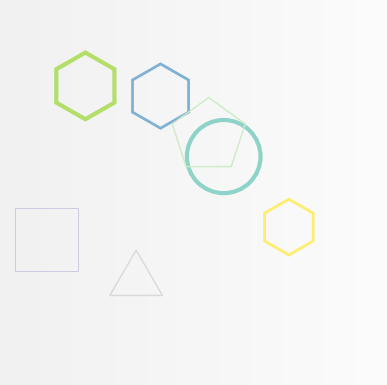[{"shape": "circle", "thickness": 3, "radius": 0.48, "center": [0.577, 0.593]}, {"shape": "square", "thickness": 0.5, "radius": 0.41, "center": [0.12, 0.379]}, {"shape": "hexagon", "thickness": 2, "radius": 0.42, "center": [0.414, 0.75]}, {"shape": "hexagon", "thickness": 3, "radius": 0.43, "center": [0.22, 0.777]}, {"shape": "triangle", "thickness": 1, "radius": 0.39, "center": [0.351, 0.272]}, {"shape": "pentagon", "thickness": 1, "radius": 0.5, "center": [0.539, 0.648]}, {"shape": "hexagon", "thickness": 2, "radius": 0.36, "center": [0.745, 0.41]}]